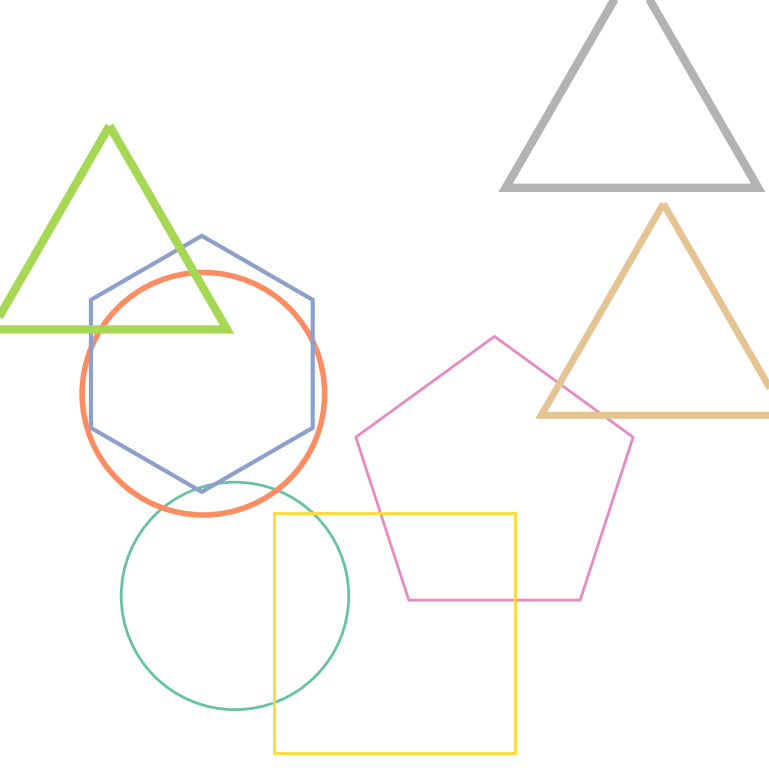[{"shape": "circle", "thickness": 1, "radius": 0.74, "center": [0.305, 0.226]}, {"shape": "circle", "thickness": 2, "radius": 0.79, "center": [0.264, 0.489]}, {"shape": "hexagon", "thickness": 1.5, "radius": 0.83, "center": [0.262, 0.527]}, {"shape": "pentagon", "thickness": 1, "radius": 0.95, "center": [0.642, 0.374]}, {"shape": "triangle", "thickness": 3, "radius": 0.88, "center": [0.142, 0.66]}, {"shape": "square", "thickness": 1, "radius": 0.78, "center": [0.512, 0.178]}, {"shape": "triangle", "thickness": 2.5, "radius": 0.92, "center": [0.862, 0.552]}, {"shape": "triangle", "thickness": 3, "radius": 0.95, "center": [0.821, 0.851]}]